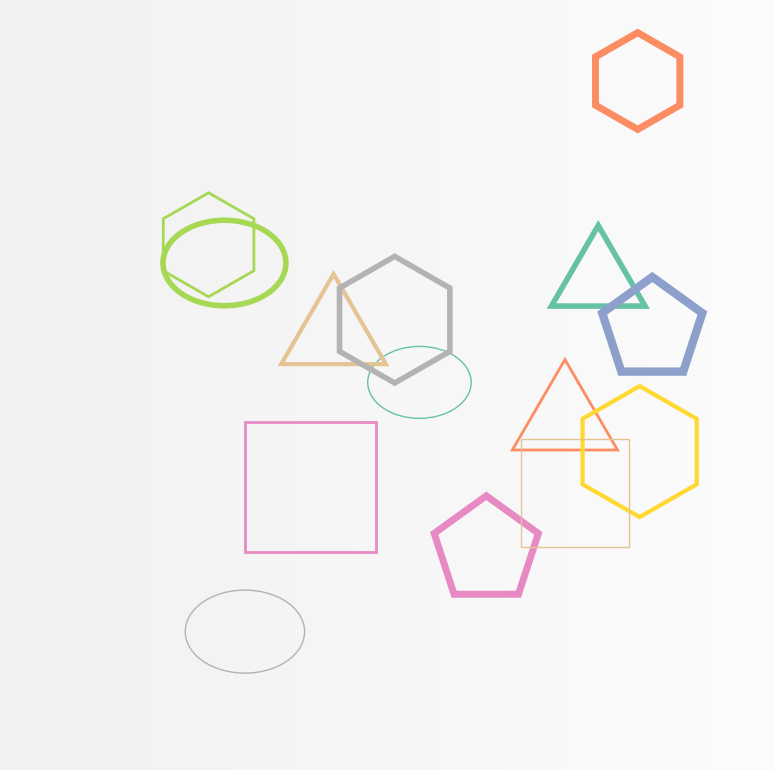[{"shape": "triangle", "thickness": 2, "radius": 0.35, "center": [0.772, 0.637]}, {"shape": "oval", "thickness": 0.5, "radius": 0.33, "center": [0.541, 0.503]}, {"shape": "triangle", "thickness": 1, "radius": 0.39, "center": [0.729, 0.455]}, {"shape": "hexagon", "thickness": 2.5, "radius": 0.31, "center": [0.823, 0.895]}, {"shape": "pentagon", "thickness": 3, "radius": 0.34, "center": [0.842, 0.572]}, {"shape": "pentagon", "thickness": 2.5, "radius": 0.35, "center": [0.627, 0.285]}, {"shape": "square", "thickness": 1, "radius": 0.42, "center": [0.4, 0.367]}, {"shape": "hexagon", "thickness": 1, "radius": 0.34, "center": [0.269, 0.682]}, {"shape": "oval", "thickness": 2, "radius": 0.4, "center": [0.29, 0.658]}, {"shape": "hexagon", "thickness": 1.5, "radius": 0.43, "center": [0.825, 0.414]}, {"shape": "triangle", "thickness": 1.5, "radius": 0.39, "center": [0.43, 0.566]}, {"shape": "square", "thickness": 0.5, "radius": 0.35, "center": [0.742, 0.36]}, {"shape": "oval", "thickness": 0.5, "radius": 0.39, "center": [0.316, 0.18]}, {"shape": "hexagon", "thickness": 2, "radius": 0.41, "center": [0.509, 0.585]}]